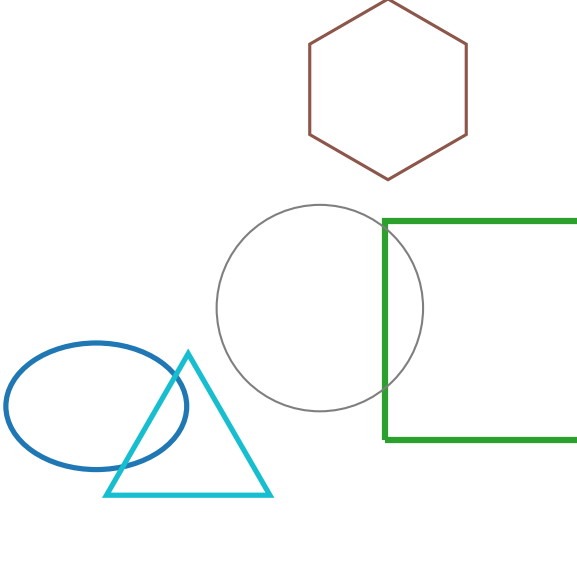[{"shape": "oval", "thickness": 2.5, "radius": 0.78, "center": [0.167, 0.296]}, {"shape": "square", "thickness": 3, "radius": 0.95, "center": [0.857, 0.427]}, {"shape": "hexagon", "thickness": 1.5, "radius": 0.78, "center": [0.672, 0.844]}, {"shape": "circle", "thickness": 1, "radius": 0.89, "center": [0.554, 0.466]}, {"shape": "triangle", "thickness": 2.5, "radius": 0.82, "center": [0.326, 0.223]}]